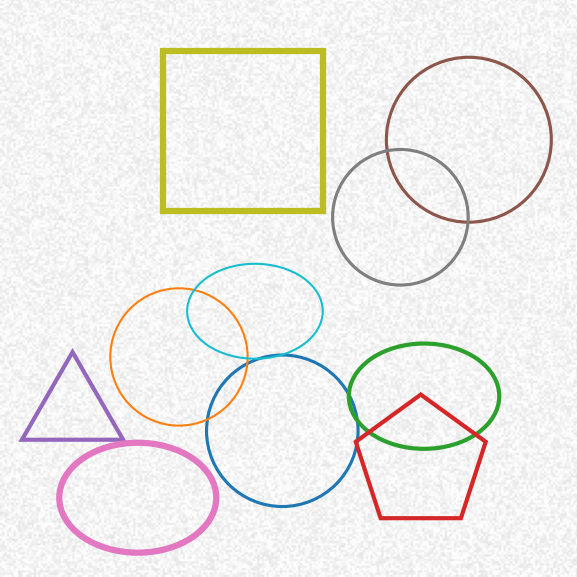[{"shape": "circle", "thickness": 1.5, "radius": 0.66, "center": [0.489, 0.253]}, {"shape": "circle", "thickness": 1, "radius": 0.59, "center": [0.31, 0.381]}, {"shape": "oval", "thickness": 2, "radius": 0.65, "center": [0.734, 0.313]}, {"shape": "pentagon", "thickness": 2, "radius": 0.59, "center": [0.729, 0.198]}, {"shape": "triangle", "thickness": 2, "radius": 0.51, "center": [0.126, 0.288]}, {"shape": "circle", "thickness": 1.5, "radius": 0.71, "center": [0.812, 0.757]}, {"shape": "oval", "thickness": 3, "radius": 0.68, "center": [0.239, 0.137]}, {"shape": "circle", "thickness": 1.5, "radius": 0.59, "center": [0.693, 0.623]}, {"shape": "square", "thickness": 3, "radius": 0.69, "center": [0.42, 0.773]}, {"shape": "oval", "thickness": 1, "radius": 0.59, "center": [0.441, 0.46]}]